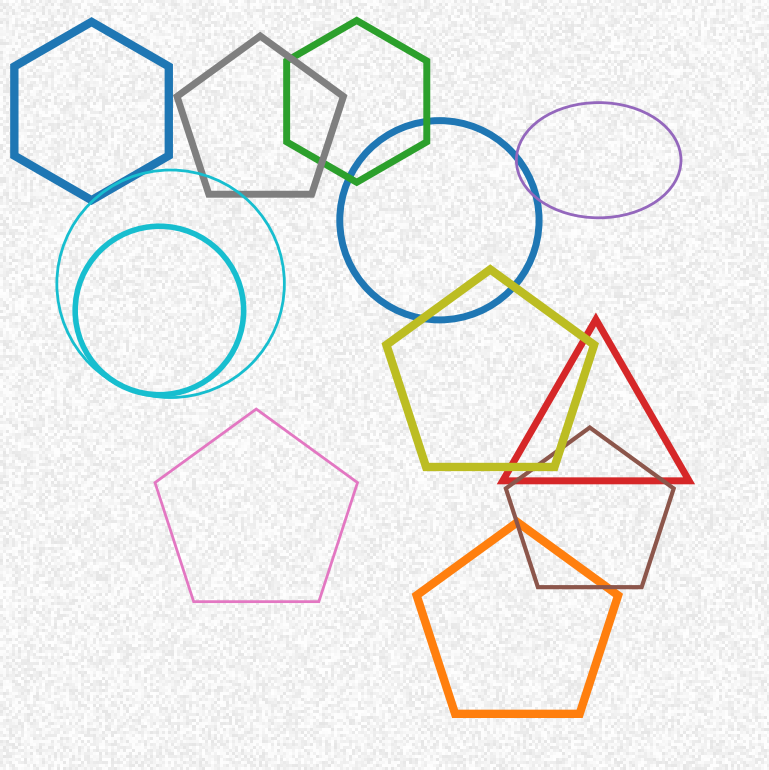[{"shape": "hexagon", "thickness": 3, "radius": 0.58, "center": [0.119, 0.856]}, {"shape": "circle", "thickness": 2.5, "radius": 0.65, "center": [0.571, 0.714]}, {"shape": "pentagon", "thickness": 3, "radius": 0.69, "center": [0.672, 0.184]}, {"shape": "hexagon", "thickness": 2.5, "radius": 0.53, "center": [0.463, 0.868]}, {"shape": "triangle", "thickness": 2.5, "radius": 0.7, "center": [0.774, 0.445]}, {"shape": "oval", "thickness": 1, "radius": 0.53, "center": [0.778, 0.792]}, {"shape": "pentagon", "thickness": 1.5, "radius": 0.57, "center": [0.766, 0.33]}, {"shape": "pentagon", "thickness": 1, "radius": 0.69, "center": [0.333, 0.33]}, {"shape": "pentagon", "thickness": 2.5, "radius": 0.57, "center": [0.338, 0.84]}, {"shape": "pentagon", "thickness": 3, "radius": 0.71, "center": [0.637, 0.508]}, {"shape": "circle", "thickness": 1, "radius": 0.74, "center": [0.222, 0.631]}, {"shape": "circle", "thickness": 2, "radius": 0.55, "center": [0.207, 0.597]}]